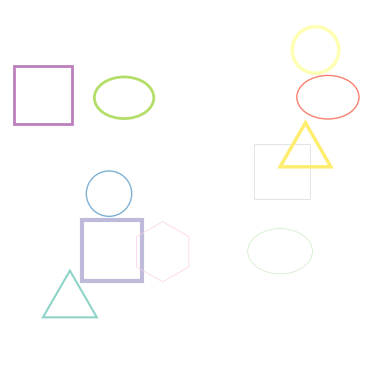[{"shape": "triangle", "thickness": 1.5, "radius": 0.4, "center": [0.182, 0.216]}, {"shape": "circle", "thickness": 2.5, "radius": 0.3, "center": [0.82, 0.87]}, {"shape": "square", "thickness": 3, "radius": 0.39, "center": [0.291, 0.349]}, {"shape": "oval", "thickness": 1, "radius": 0.4, "center": [0.852, 0.747]}, {"shape": "circle", "thickness": 1, "radius": 0.29, "center": [0.283, 0.497]}, {"shape": "oval", "thickness": 2, "radius": 0.39, "center": [0.322, 0.746]}, {"shape": "hexagon", "thickness": 0.5, "radius": 0.39, "center": [0.423, 0.346]}, {"shape": "square", "thickness": 0.5, "radius": 0.36, "center": [0.732, 0.554]}, {"shape": "square", "thickness": 2, "radius": 0.38, "center": [0.111, 0.754]}, {"shape": "oval", "thickness": 0.5, "radius": 0.42, "center": [0.728, 0.347]}, {"shape": "triangle", "thickness": 2.5, "radius": 0.38, "center": [0.793, 0.605]}]